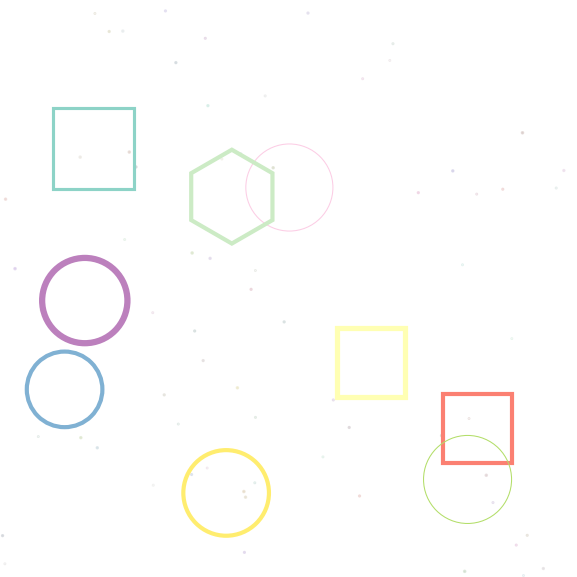[{"shape": "square", "thickness": 1.5, "radius": 0.35, "center": [0.161, 0.741]}, {"shape": "square", "thickness": 2.5, "radius": 0.3, "center": [0.643, 0.372]}, {"shape": "square", "thickness": 2, "radius": 0.3, "center": [0.827, 0.257]}, {"shape": "circle", "thickness": 2, "radius": 0.33, "center": [0.112, 0.325]}, {"shape": "circle", "thickness": 0.5, "radius": 0.38, "center": [0.81, 0.169]}, {"shape": "circle", "thickness": 0.5, "radius": 0.38, "center": [0.501, 0.674]}, {"shape": "circle", "thickness": 3, "radius": 0.37, "center": [0.147, 0.479]}, {"shape": "hexagon", "thickness": 2, "radius": 0.41, "center": [0.401, 0.659]}, {"shape": "circle", "thickness": 2, "radius": 0.37, "center": [0.392, 0.146]}]